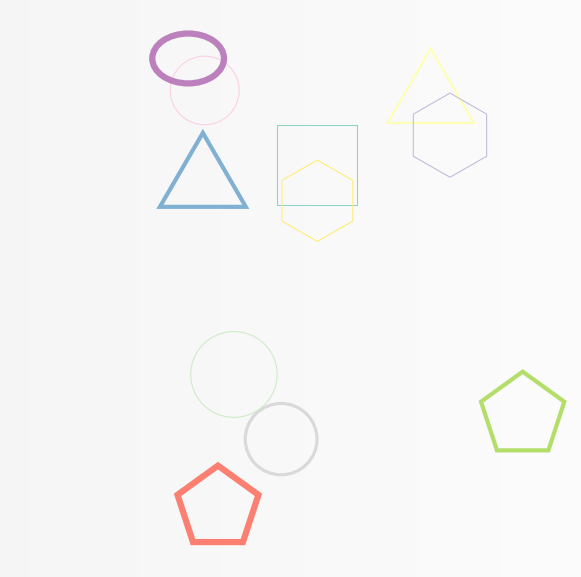[{"shape": "square", "thickness": 0.5, "radius": 0.34, "center": [0.546, 0.713]}, {"shape": "triangle", "thickness": 1, "radius": 0.43, "center": [0.741, 0.829]}, {"shape": "hexagon", "thickness": 0.5, "radius": 0.36, "center": [0.774, 0.765]}, {"shape": "pentagon", "thickness": 3, "radius": 0.37, "center": [0.375, 0.12]}, {"shape": "triangle", "thickness": 2, "radius": 0.43, "center": [0.349, 0.684]}, {"shape": "pentagon", "thickness": 2, "radius": 0.38, "center": [0.899, 0.28]}, {"shape": "circle", "thickness": 0.5, "radius": 0.3, "center": [0.352, 0.843]}, {"shape": "circle", "thickness": 1.5, "radius": 0.31, "center": [0.484, 0.239]}, {"shape": "oval", "thickness": 3, "radius": 0.31, "center": [0.324, 0.898]}, {"shape": "circle", "thickness": 0.5, "radius": 0.37, "center": [0.402, 0.351]}, {"shape": "hexagon", "thickness": 0.5, "radius": 0.35, "center": [0.546, 0.652]}]